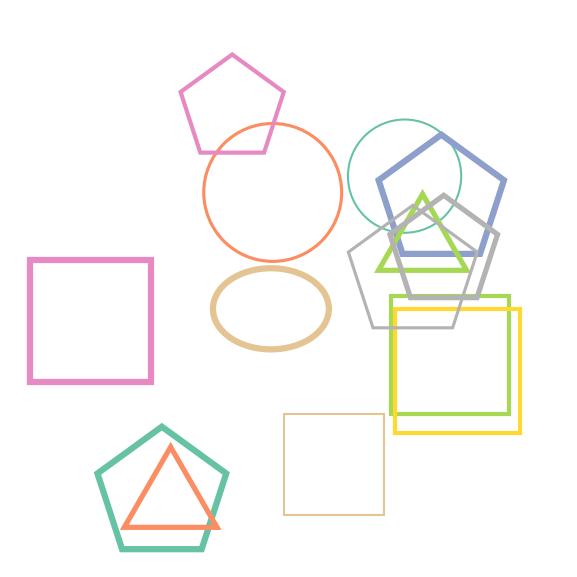[{"shape": "pentagon", "thickness": 3, "radius": 0.59, "center": [0.28, 0.143]}, {"shape": "circle", "thickness": 1, "radius": 0.49, "center": [0.701, 0.694]}, {"shape": "circle", "thickness": 1.5, "radius": 0.6, "center": [0.472, 0.666]}, {"shape": "triangle", "thickness": 2.5, "radius": 0.46, "center": [0.296, 0.132]}, {"shape": "pentagon", "thickness": 3, "radius": 0.57, "center": [0.764, 0.652]}, {"shape": "pentagon", "thickness": 2, "radius": 0.47, "center": [0.402, 0.811]}, {"shape": "square", "thickness": 3, "radius": 0.53, "center": [0.157, 0.443]}, {"shape": "triangle", "thickness": 2.5, "radius": 0.44, "center": [0.732, 0.575]}, {"shape": "square", "thickness": 2, "radius": 0.51, "center": [0.78, 0.385]}, {"shape": "square", "thickness": 2, "radius": 0.54, "center": [0.792, 0.357]}, {"shape": "oval", "thickness": 3, "radius": 0.5, "center": [0.469, 0.464]}, {"shape": "square", "thickness": 1, "radius": 0.44, "center": [0.578, 0.194]}, {"shape": "pentagon", "thickness": 1.5, "radius": 0.59, "center": [0.715, 0.526]}, {"shape": "pentagon", "thickness": 2.5, "radius": 0.49, "center": [0.768, 0.563]}]